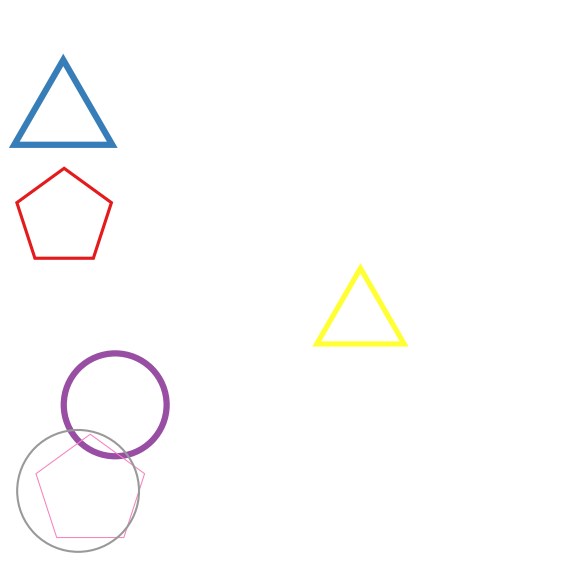[{"shape": "pentagon", "thickness": 1.5, "radius": 0.43, "center": [0.111, 0.622]}, {"shape": "triangle", "thickness": 3, "radius": 0.49, "center": [0.11, 0.797]}, {"shape": "circle", "thickness": 3, "radius": 0.45, "center": [0.199, 0.298]}, {"shape": "triangle", "thickness": 2.5, "radius": 0.44, "center": [0.624, 0.447]}, {"shape": "pentagon", "thickness": 0.5, "radius": 0.49, "center": [0.156, 0.148]}, {"shape": "circle", "thickness": 1, "radius": 0.53, "center": [0.135, 0.149]}]